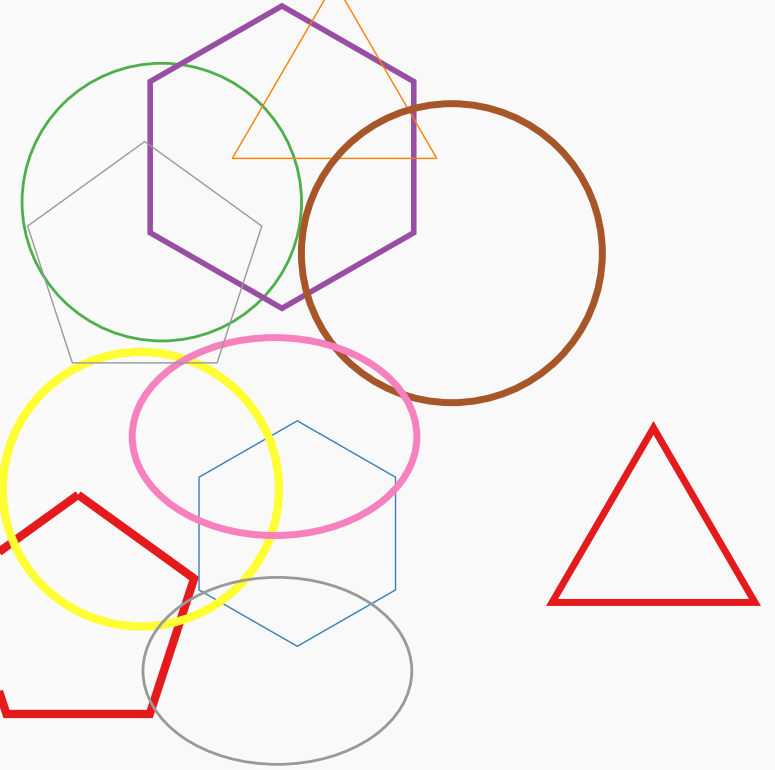[{"shape": "pentagon", "thickness": 3, "radius": 0.79, "center": [0.101, 0.2]}, {"shape": "triangle", "thickness": 2.5, "radius": 0.76, "center": [0.843, 0.293]}, {"shape": "hexagon", "thickness": 0.5, "radius": 0.73, "center": [0.384, 0.307]}, {"shape": "circle", "thickness": 1, "radius": 0.9, "center": [0.209, 0.738]}, {"shape": "hexagon", "thickness": 2, "radius": 0.98, "center": [0.364, 0.796]}, {"shape": "triangle", "thickness": 0.5, "radius": 0.76, "center": [0.432, 0.87]}, {"shape": "circle", "thickness": 3, "radius": 0.89, "center": [0.182, 0.365]}, {"shape": "circle", "thickness": 2.5, "radius": 0.97, "center": [0.583, 0.671]}, {"shape": "oval", "thickness": 2.5, "radius": 0.92, "center": [0.354, 0.433]}, {"shape": "oval", "thickness": 1, "radius": 0.87, "center": [0.358, 0.129]}, {"shape": "pentagon", "thickness": 0.5, "radius": 0.79, "center": [0.187, 0.657]}]